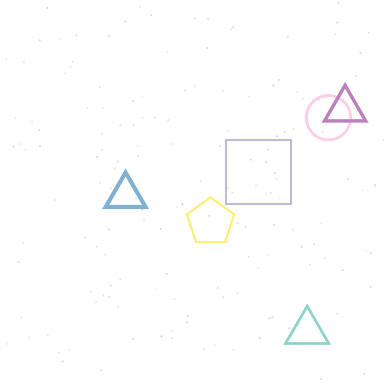[{"shape": "triangle", "thickness": 2, "radius": 0.32, "center": [0.798, 0.14]}, {"shape": "square", "thickness": 1.5, "radius": 0.42, "center": [0.672, 0.553]}, {"shape": "triangle", "thickness": 3, "radius": 0.3, "center": [0.326, 0.492]}, {"shape": "circle", "thickness": 2, "radius": 0.29, "center": [0.853, 0.694]}, {"shape": "triangle", "thickness": 2.5, "radius": 0.31, "center": [0.896, 0.717]}, {"shape": "pentagon", "thickness": 1.5, "radius": 0.32, "center": [0.547, 0.423]}]